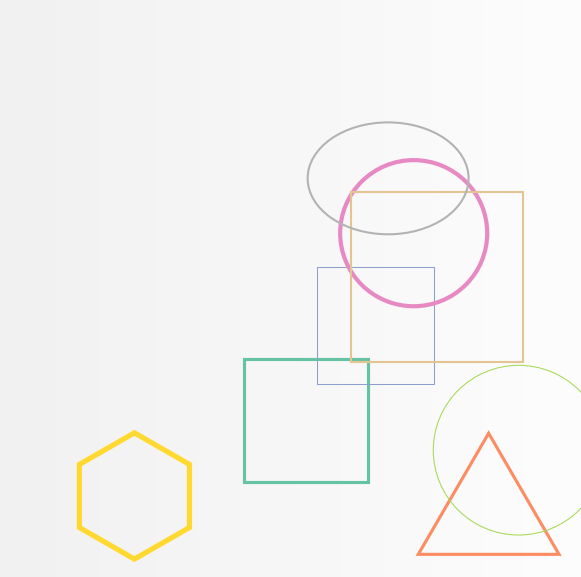[{"shape": "square", "thickness": 1.5, "radius": 0.53, "center": [0.527, 0.271]}, {"shape": "triangle", "thickness": 1.5, "radius": 0.7, "center": [0.841, 0.109]}, {"shape": "square", "thickness": 0.5, "radius": 0.51, "center": [0.646, 0.435]}, {"shape": "circle", "thickness": 2, "radius": 0.63, "center": [0.712, 0.595]}, {"shape": "circle", "thickness": 0.5, "radius": 0.73, "center": [0.892, 0.22]}, {"shape": "hexagon", "thickness": 2.5, "radius": 0.55, "center": [0.231, 0.14]}, {"shape": "square", "thickness": 1, "radius": 0.74, "center": [0.752, 0.52]}, {"shape": "oval", "thickness": 1, "radius": 0.69, "center": [0.668, 0.69]}]